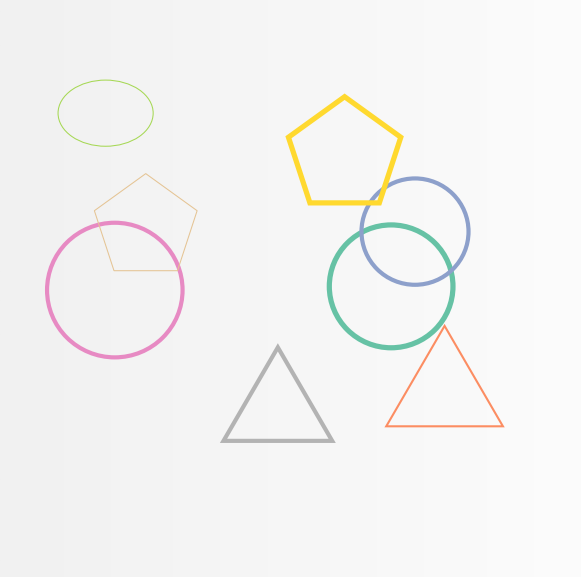[{"shape": "circle", "thickness": 2.5, "radius": 0.53, "center": [0.673, 0.503]}, {"shape": "triangle", "thickness": 1, "radius": 0.58, "center": [0.765, 0.319]}, {"shape": "circle", "thickness": 2, "radius": 0.46, "center": [0.714, 0.598]}, {"shape": "circle", "thickness": 2, "radius": 0.58, "center": [0.198, 0.497]}, {"shape": "oval", "thickness": 0.5, "radius": 0.41, "center": [0.182, 0.803]}, {"shape": "pentagon", "thickness": 2.5, "radius": 0.51, "center": [0.593, 0.73]}, {"shape": "pentagon", "thickness": 0.5, "radius": 0.46, "center": [0.251, 0.606]}, {"shape": "triangle", "thickness": 2, "radius": 0.54, "center": [0.478, 0.29]}]